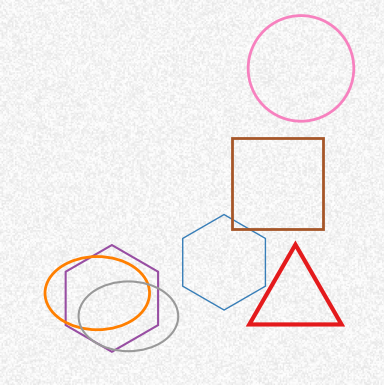[{"shape": "triangle", "thickness": 3, "radius": 0.69, "center": [0.767, 0.226]}, {"shape": "hexagon", "thickness": 1, "radius": 0.62, "center": [0.582, 0.319]}, {"shape": "hexagon", "thickness": 1.5, "radius": 0.69, "center": [0.291, 0.225]}, {"shape": "oval", "thickness": 2, "radius": 0.68, "center": [0.253, 0.239]}, {"shape": "square", "thickness": 2, "radius": 0.59, "center": [0.72, 0.524]}, {"shape": "circle", "thickness": 2, "radius": 0.69, "center": [0.782, 0.822]}, {"shape": "oval", "thickness": 1.5, "radius": 0.65, "center": [0.334, 0.178]}]